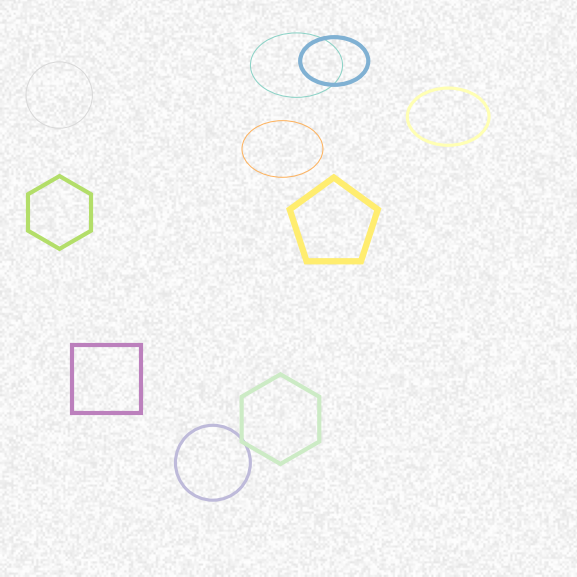[{"shape": "oval", "thickness": 0.5, "radius": 0.4, "center": [0.513, 0.886]}, {"shape": "oval", "thickness": 1.5, "radius": 0.35, "center": [0.776, 0.797]}, {"shape": "circle", "thickness": 1.5, "radius": 0.32, "center": [0.369, 0.198]}, {"shape": "oval", "thickness": 2, "radius": 0.29, "center": [0.579, 0.894]}, {"shape": "oval", "thickness": 0.5, "radius": 0.35, "center": [0.489, 0.741]}, {"shape": "hexagon", "thickness": 2, "radius": 0.32, "center": [0.103, 0.631]}, {"shape": "circle", "thickness": 0.5, "radius": 0.29, "center": [0.103, 0.835]}, {"shape": "square", "thickness": 2, "radius": 0.3, "center": [0.184, 0.342]}, {"shape": "hexagon", "thickness": 2, "radius": 0.39, "center": [0.486, 0.273]}, {"shape": "pentagon", "thickness": 3, "radius": 0.4, "center": [0.578, 0.612]}]